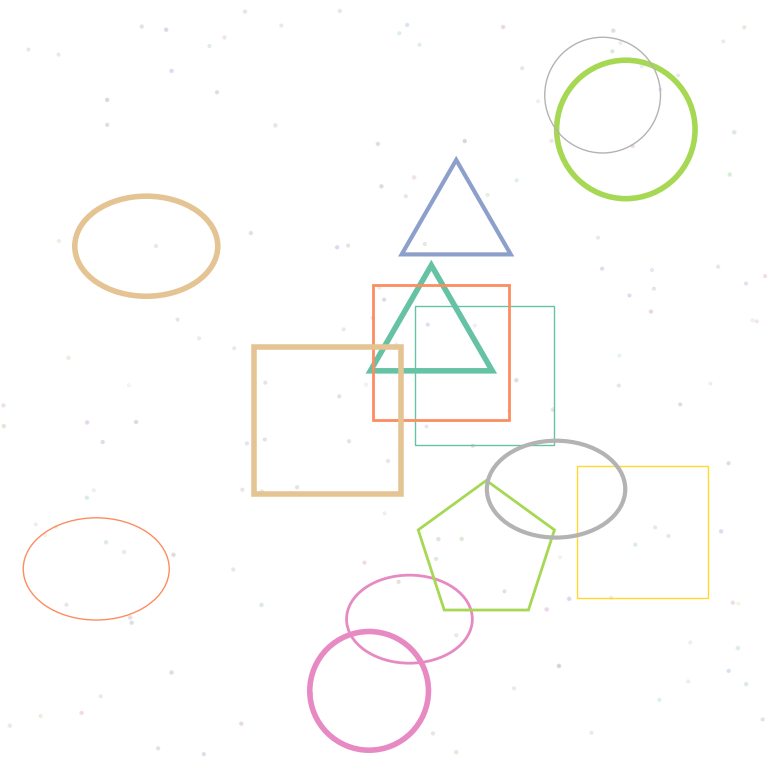[{"shape": "triangle", "thickness": 2, "radius": 0.46, "center": [0.56, 0.564]}, {"shape": "square", "thickness": 0.5, "radius": 0.45, "center": [0.63, 0.513]}, {"shape": "oval", "thickness": 0.5, "radius": 0.47, "center": [0.125, 0.261]}, {"shape": "square", "thickness": 1, "radius": 0.44, "center": [0.573, 0.542]}, {"shape": "triangle", "thickness": 1.5, "radius": 0.41, "center": [0.592, 0.711]}, {"shape": "circle", "thickness": 2, "radius": 0.39, "center": [0.479, 0.103]}, {"shape": "oval", "thickness": 1, "radius": 0.41, "center": [0.532, 0.196]}, {"shape": "circle", "thickness": 2, "radius": 0.45, "center": [0.813, 0.832]}, {"shape": "pentagon", "thickness": 1, "radius": 0.47, "center": [0.632, 0.283]}, {"shape": "square", "thickness": 0.5, "radius": 0.43, "center": [0.834, 0.309]}, {"shape": "oval", "thickness": 2, "radius": 0.46, "center": [0.19, 0.68]}, {"shape": "square", "thickness": 2, "radius": 0.48, "center": [0.425, 0.454]}, {"shape": "circle", "thickness": 0.5, "radius": 0.38, "center": [0.783, 0.876]}, {"shape": "oval", "thickness": 1.5, "radius": 0.45, "center": [0.722, 0.365]}]